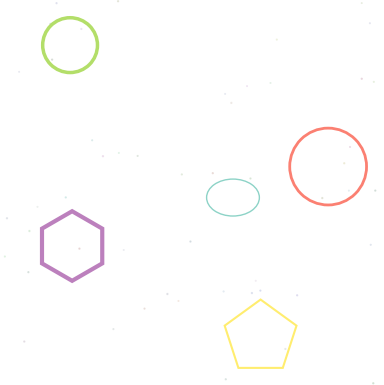[{"shape": "oval", "thickness": 1, "radius": 0.34, "center": [0.605, 0.487]}, {"shape": "circle", "thickness": 2, "radius": 0.5, "center": [0.852, 0.567]}, {"shape": "circle", "thickness": 2.5, "radius": 0.36, "center": [0.182, 0.883]}, {"shape": "hexagon", "thickness": 3, "radius": 0.45, "center": [0.187, 0.361]}, {"shape": "pentagon", "thickness": 1.5, "radius": 0.49, "center": [0.677, 0.124]}]